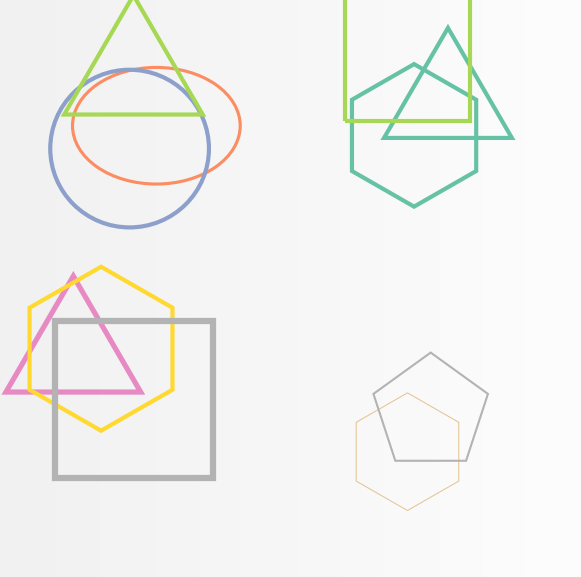[{"shape": "hexagon", "thickness": 2, "radius": 0.62, "center": [0.712, 0.765]}, {"shape": "triangle", "thickness": 2, "radius": 0.63, "center": [0.771, 0.824]}, {"shape": "oval", "thickness": 1.5, "radius": 0.72, "center": [0.269, 0.781]}, {"shape": "circle", "thickness": 2, "radius": 0.68, "center": [0.223, 0.742]}, {"shape": "triangle", "thickness": 2.5, "radius": 0.67, "center": [0.126, 0.387]}, {"shape": "square", "thickness": 2, "radius": 0.54, "center": [0.701, 0.896]}, {"shape": "triangle", "thickness": 2, "radius": 0.69, "center": [0.23, 0.87]}, {"shape": "hexagon", "thickness": 2, "radius": 0.71, "center": [0.174, 0.395]}, {"shape": "hexagon", "thickness": 0.5, "radius": 0.51, "center": [0.701, 0.217]}, {"shape": "square", "thickness": 3, "radius": 0.68, "center": [0.23, 0.307]}, {"shape": "pentagon", "thickness": 1, "radius": 0.52, "center": [0.741, 0.285]}]